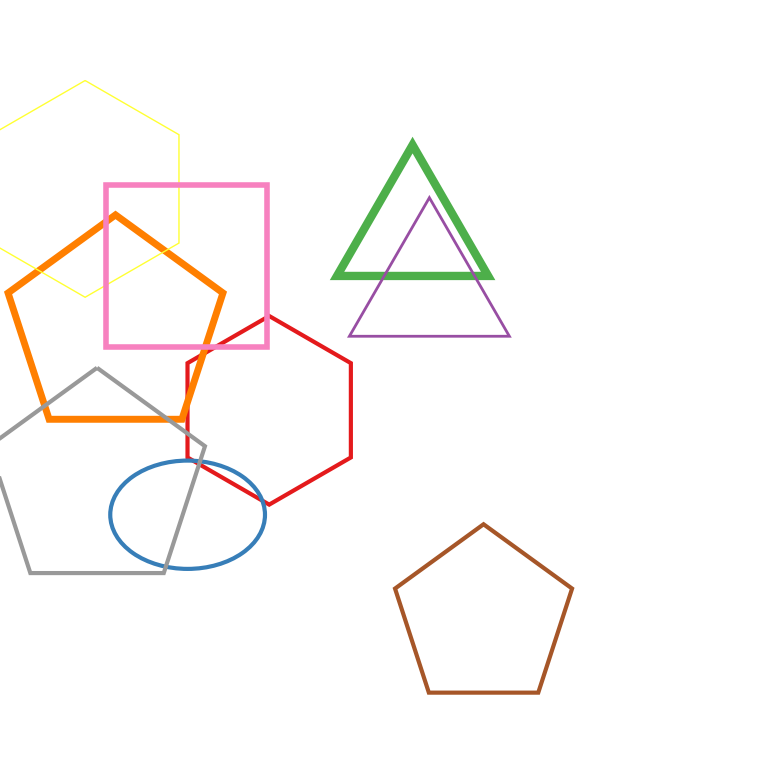[{"shape": "hexagon", "thickness": 1.5, "radius": 0.61, "center": [0.35, 0.467]}, {"shape": "oval", "thickness": 1.5, "radius": 0.5, "center": [0.244, 0.332]}, {"shape": "triangle", "thickness": 3, "radius": 0.57, "center": [0.536, 0.698]}, {"shape": "triangle", "thickness": 1, "radius": 0.6, "center": [0.558, 0.623]}, {"shape": "pentagon", "thickness": 2.5, "radius": 0.73, "center": [0.15, 0.574]}, {"shape": "hexagon", "thickness": 0.5, "radius": 0.7, "center": [0.111, 0.755]}, {"shape": "pentagon", "thickness": 1.5, "radius": 0.6, "center": [0.628, 0.198]}, {"shape": "square", "thickness": 2, "radius": 0.52, "center": [0.242, 0.655]}, {"shape": "pentagon", "thickness": 1.5, "radius": 0.74, "center": [0.126, 0.375]}]